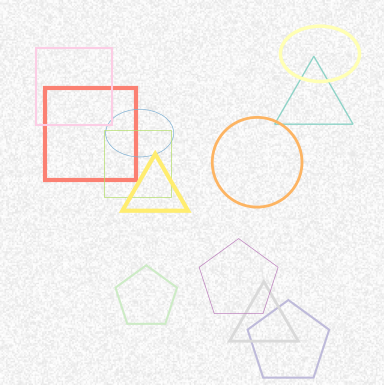[{"shape": "triangle", "thickness": 1, "radius": 0.59, "center": [0.815, 0.736]}, {"shape": "oval", "thickness": 2.5, "radius": 0.51, "center": [0.831, 0.86]}, {"shape": "pentagon", "thickness": 1.5, "radius": 0.56, "center": [0.749, 0.109]}, {"shape": "square", "thickness": 3, "radius": 0.59, "center": [0.235, 0.652]}, {"shape": "oval", "thickness": 0.5, "radius": 0.44, "center": [0.363, 0.654]}, {"shape": "circle", "thickness": 2, "radius": 0.58, "center": [0.668, 0.579]}, {"shape": "square", "thickness": 0.5, "radius": 0.43, "center": [0.358, 0.575]}, {"shape": "square", "thickness": 1.5, "radius": 0.5, "center": [0.192, 0.776]}, {"shape": "triangle", "thickness": 2, "radius": 0.52, "center": [0.685, 0.165]}, {"shape": "pentagon", "thickness": 0.5, "radius": 0.54, "center": [0.62, 0.273]}, {"shape": "pentagon", "thickness": 1.5, "radius": 0.42, "center": [0.38, 0.227]}, {"shape": "triangle", "thickness": 3, "radius": 0.49, "center": [0.403, 0.502]}]